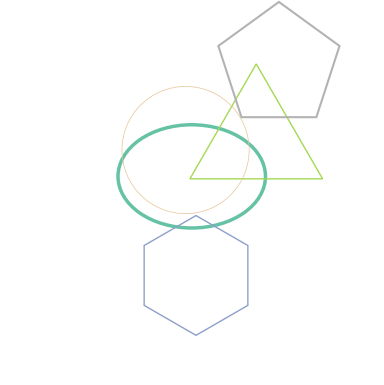[{"shape": "oval", "thickness": 2.5, "radius": 0.96, "center": [0.498, 0.542]}, {"shape": "hexagon", "thickness": 1, "radius": 0.78, "center": [0.509, 0.285]}, {"shape": "triangle", "thickness": 1, "radius": 0.99, "center": [0.666, 0.635]}, {"shape": "circle", "thickness": 0.5, "radius": 0.83, "center": [0.482, 0.61]}, {"shape": "pentagon", "thickness": 1.5, "radius": 0.83, "center": [0.725, 0.829]}]